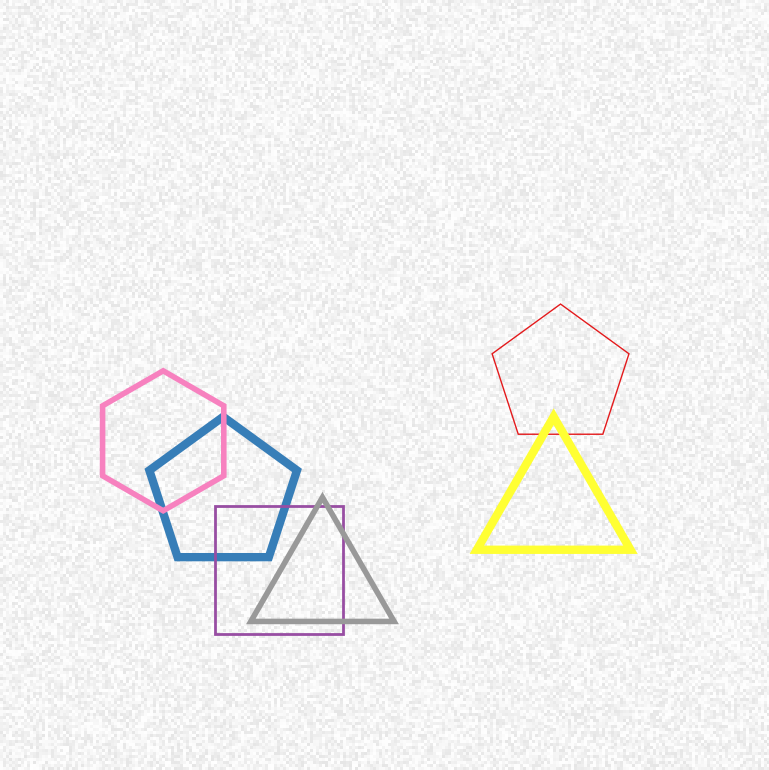[{"shape": "pentagon", "thickness": 0.5, "radius": 0.47, "center": [0.728, 0.512]}, {"shape": "pentagon", "thickness": 3, "radius": 0.5, "center": [0.29, 0.358]}, {"shape": "square", "thickness": 1, "radius": 0.42, "center": [0.362, 0.259]}, {"shape": "triangle", "thickness": 3, "radius": 0.58, "center": [0.719, 0.344]}, {"shape": "hexagon", "thickness": 2, "radius": 0.45, "center": [0.212, 0.428]}, {"shape": "triangle", "thickness": 2, "radius": 0.54, "center": [0.419, 0.247]}]